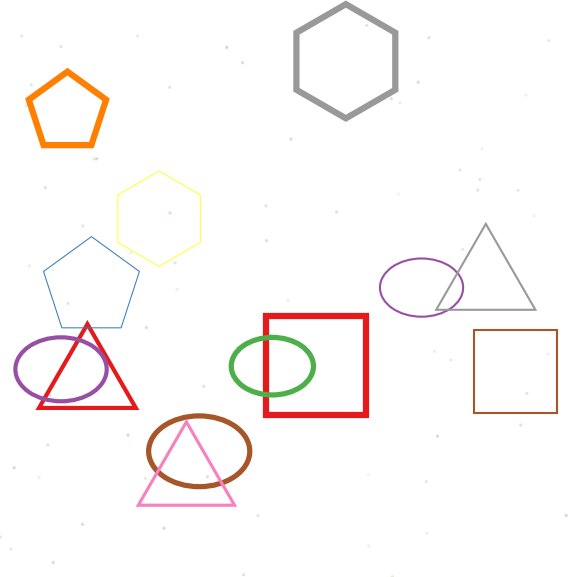[{"shape": "triangle", "thickness": 2, "radius": 0.48, "center": [0.151, 0.341]}, {"shape": "square", "thickness": 3, "radius": 0.43, "center": [0.547, 0.366]}, {"shape": "pentagon", "thickness": 0.5, "radius": 0.44, "center": [0.158, 0.502]}, {"shape": "oval", "thickness": 2.5, "radius": 0.36, "center": [0.472, 0.365]}, {"shape": "oval", "thickness": 2, "radius": 0.4, "center": [0.106, 0.36]}, {"shape": "oval", "thickness": 1, "radius": 0.36, "center": [0.73, 0.501]}, {"shape": "pentagon", "thickness": 3, "radius": 0.35, "center": [0.117, 0.805]}, {"shape": "hexagon", "thickness": 0.5, "radius": 0.41, "center": [0.276, 0.62]}, {"shape": "oval", "thickness": 2.5, "radius": 0.44, "center": [0.345, 0.218]}, {"shape": "square", "thickness": 1, "radius": 0.36, "center": [0.893, 0.356]}, {"shape": "triangle", "thickness": 1.5, "radius": 0.48, "center": [0.323, 0.172]}, {"shape": "hexagon", "thickness": 3, "radius": 0.49, "center": [0.599, 0.893]}, {"shape": "triangle", "thickness": 1, "radius": 0.5, "center": [0.841, 0.512]}]